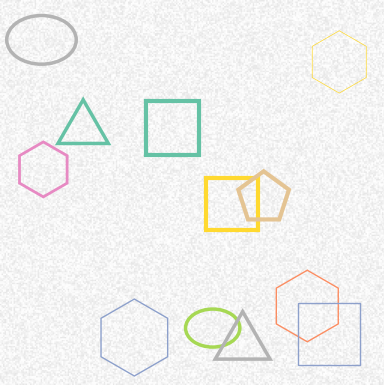[{"shape": "triangle", "thickness": 2.5, "radius": 0.38, "center": [0.216, 0.665]}, {"shape": "square", "thickness": 3, "radius": 0.35, "center": [0.448, 0.668]}, {"shape": "hexagon", "thickness": 1, "radius": 0.46, "center": [0.798, 0.205]}, {"shape": "square", "thickness": 1, "radius": 0.4, "center": [0.856, 0.132]}, {"shape": "hexagon", "thickness": 1, "radius": 0.5, "center": [0.349, 0.123]}, {"shape": "hexagon", "thickness": 2, "radius": 0.36, "center": [0.112, 0.56]}, {"shape": "oval", "thickness": 2.5, "radius": 0.35, "center": [0.552, 0.148]}, {"shape": "square", "thickness": 3, "radius": 0.34, "center": [0.604, 0.47]}, {"shape": "hexagon", "thickness": 0.5, "radius": 0.41, "center": [0.881, 0.839]}, {"shape": "pentagon", "thickness": 3, "radius": 0.35, "center": [0.685, 0.486]}, {"shape": "triangle", "thickness": 2.5, "radius": 0.41, "center": [0.63, 0.108]}, {"shape": "oval", "thickness": 2.5, "radius": 0.45, "center": [0.108, 0.896]}]